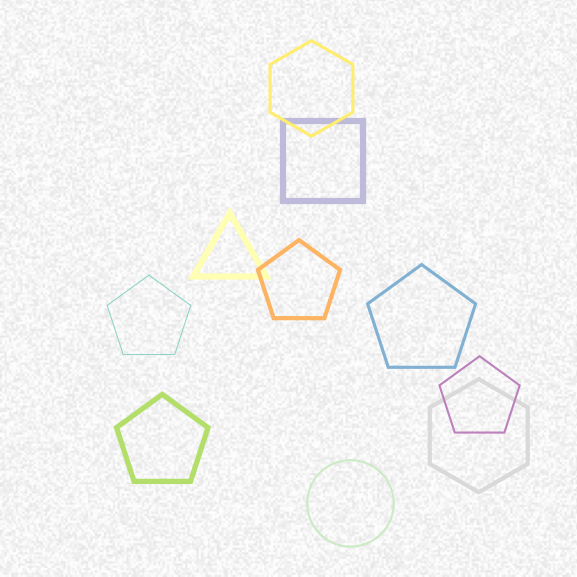[{"shape": "pentagon", "thickness": 0.5, "radius": 0.38, "center": [0.258, 0.447]}, {"shape": "triangle", "thickness": 3, "radius": 0.37, "center": [0.398, 0.557]}, {"shape": "square", "thickness": 3, "radius": 0.35, "center": [0.559, 0.721]}, {"shape": "pentagon", "thickness": 1.5, "radius": 0.49, "center": [0.73, 0.443]}, {"shape": "pentagon", "thickness": 2, "radius": 0.37, "center": [0.518, 0.509]}, {"shape": "pentagon", "thickness": 2.5, "radius": 0.42, "center": [0.281, 0.233]}, {"shape": "hexagon", "thickness": 2, "radius": 0.49, "center": [0.829, 0.245]}, {"shape": "pentagon", "thickness": 1, "radius": 0.37, "center": [0.83, 0.309]}, {"shape": "circle", "thickness": 1, "radius": 0.37, "center": [0.607, 0.128]}, {"shape": "hexagon", "thickness": 1.5, "radius": 0.41, "center": [0.539, 0.846]}]